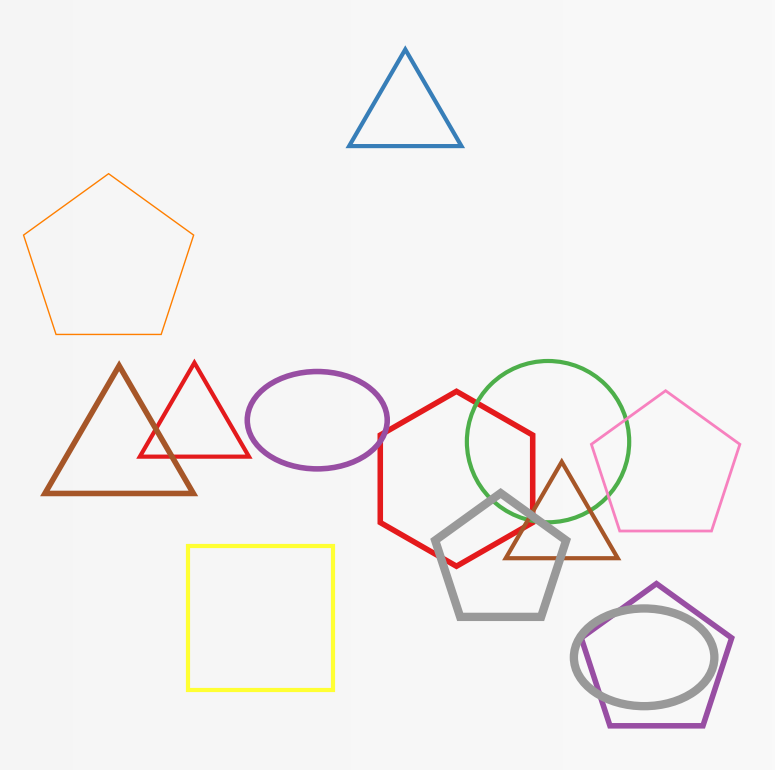[{"shape": "triangle", "thickness": 1.5, "radius": 0.41, "center": [0.251, 0.448]}, {"shape": "hexagon", "thickness": 2, "radius": 0.57, "center": [0.589, 0.378]}, {"shape": "triangle", "thickness": 1.5, "radius": 0.42, "center": [0.523, 0.852]}, {"shape": "circle", "thickness": 1.5, "radius": 0.52, "center": [0.707, 0.426]}, {"shape": "pentagon", "thickness": 2, "radius": 0.51, "center": [0.847, 0.14]}, {"shape": "oval", "thickness": 2, "radius": 0.45, "center": [0.409, 0.454]}, {"shape": "pentagon", "thickness": 0.5, "radius": 0.58, "center": [0.14, 0.659]}, {"shape": "square", "thickness": 1.5, "radius": 0.47, "center": [0.336, 0.197]}, {"shape": "triangle", "thickness": 2, "radius": 0.55, "center": [0.154, 0.414]}, {"shape": "triangle", "thickness": 1.5, "radius": 0.42, "center": [0.725, 0.317]}, {"shape": "pentagon", "thickness": 1, "radius": 0.5, "center": [0.859, 0.392]}, {"shape": "oval", "thickness": 3, "radius": 0.45, "center": [0.831, 0.146]}, {"shape": "pentagon", "thickness": 3, "radius": 0.44, "center": [0.646, 0.271]}]